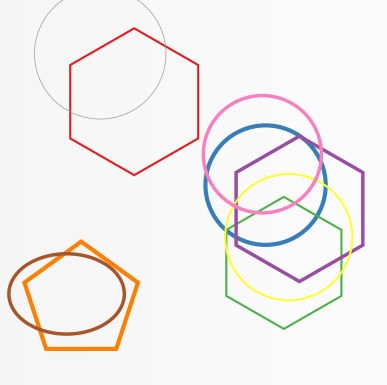[{"shape": "hexagon", "thickness": 1.5, "radius": 0.95, "center": [0.346, 0.736]}, {"shape": "circle", "thickness": 3, "radius": 0.78, "center": [0.685, 0.519]}, {"shape": "hexagon", "thickness": 1.5, "radius": 0.86, "center": [0.733, 0.317]}, {"shape": "hexagon", "thickness": 2.5, "radius": 0.94, "center": [0.773, 0.458]}, {"shape": "pentagon", "thickness": 3, "radius": 0.77, "center": [0.21, 0.218]}, {"shape": "circle", "thickness": 1.5, "radius": 0.82, "center": [0.745, 0.384]}, {"shape": "oval", "thickness": 2.5, "radius": 0.74, "center": [0.172, 0.237]}, {"shape": "circle", "thickness": 2.5, "radius": 0.76, "center": [0.677, 0.599]}, {"shape": "circle", "thickness": 0.5, "radius": 0.85, "center": [0.259, 0.86]}]